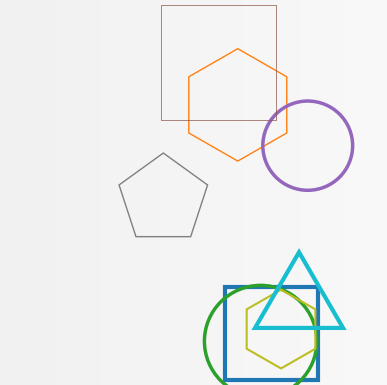[{"shape": "square", "thickness": 3, "radius": 0.6, "center": [0.701, 0.134]}, {"shape": "hexagon", "thickness": 1, "radius": 0.73, "center": [0.614, 0.728]}, {"shape": "circle", "thickness": 2.5, "radius": 0.73, "center": [0.673, 0.114]}, {"shape": "circle", "thickness": 2.5, "radius": 0.58, "center": [0.794, 0.622]}, {"shape": "square", "thickness": 0.5, "radius": 0.75, "center": [0.564, 0.838]}, {"shape": "pentagon", "thickness": 1, "radius": 0.6, "center": [0.421, 0.482]}, {"shape": "hexagon", "thickness": 1.5, "radius": 0.51, "center": [0.725, 0.145]}, {"shape": "triangle", "thickness": 3, "radius": 0.66, "center": [0.772, 0.214]}]